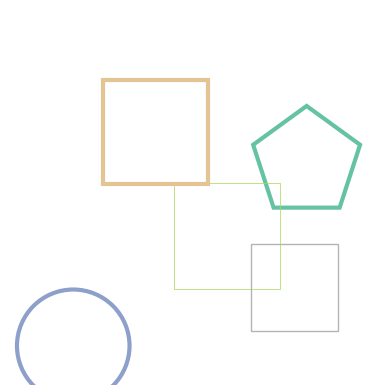[{"shape": "pentagon", "thickness": 3, "radius": 0.73, "center": [0.796, 0.579]}, {"shape": "circle", "thickness": 3, "radius": 0.73, "center": [0.19, 0.102]}, {"shape": "square", "thickness": 0.5, "radius": 0.69, "center": [0.59, 0.387]}, {"shape": "square", "thickness": 3, "radius": 0.68, "center": [0.404, 0.657]}, {"shape": "square", "thickness": 1, "radius": 0.56, "center": [0.765, 0.253]}]